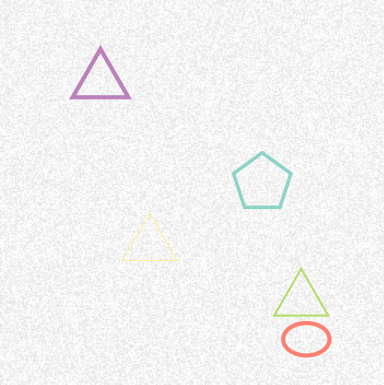[{"shape": "pentagon", "thickness": 2.5, "radius": 0.39, "center": [0.681, 0.525]}, {"shape": "oval", "thickness": 3, "radius": 0.3, "center": [0.796, 0.119]}, {"shape": "triangle", "thickness": 1.5, "radius": 0.41, "center": [0.782, 0.221]}, {"shape": "triangle", "thickness": 3, "radius": 0.42, "center": [0.261, 0.789]}, {"shape": "triangle", "thickness": 0.5, "radius": 0.41, "center": [0.389, 0.364]}]